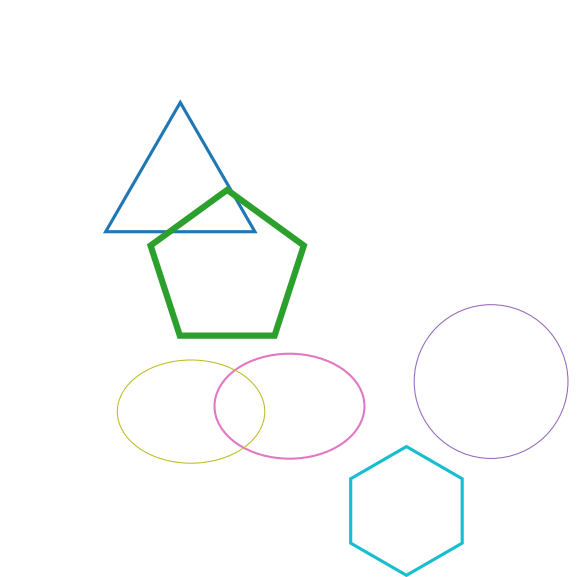[{"shape": "triangle", "thickness": 1.5, "radius": 0.75, "center": [0.312, 0.673]}, {"shape": "pentagon", "thickness": 3, "radius": 0.7, "center": [0.393, 0.531]}, {"shape": "circle", "thickness": 0.5, "radius": 0.67, "center": [0.85, 0.338]}, {"shape": "oval", "thickness": 1, "radius": 0.65, "center": [0.501, 0.296]}, {"shape": "oval", "thickness": 0.5, "radius": 0.64, "center": [0.331, 0.286]}, {"shape": "hexagon", "thickness": 1.5, "radius": 0.56, "center": [0.704, 0.114]}]